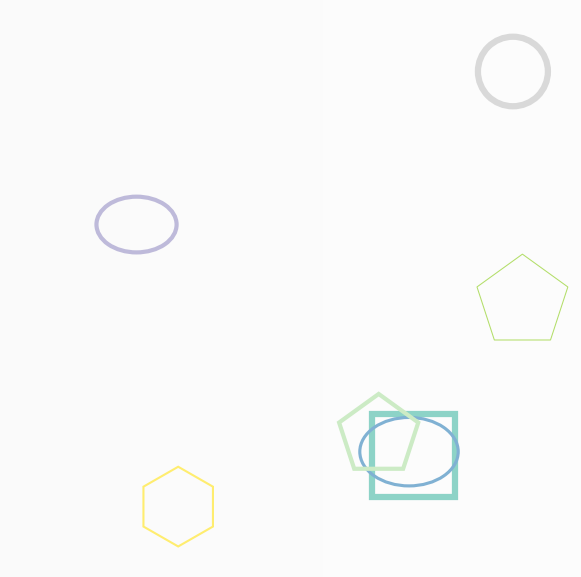[{"shape": "square", "thickness": 3, "radius": 0.36, "center": [0.711, 0.211]}, {"shape": "oval", "thickness": 2, "radius": 0.34, "center": [0.235, 0.61]}, {"shape": "oval", "thickness": 1.5, "radius": 0.42, "center": [0.704, 0.217]}, {"shape": "pentagon", "thickness": 0.5, "radius": 0.41, "center": [0.899, 0.477]}, {"shape": "circle", "thickness": 3, "radius": 0.3, "center": [0.882, 0.875]}, {"shape": "pentagon", "thickness": 2, "radius": 0.36, "center": [0.651, 0.245]}, {"shape": "hexagon", "thickness": 1, "radius": 0.35, "center": [0.307, 0.122]}]